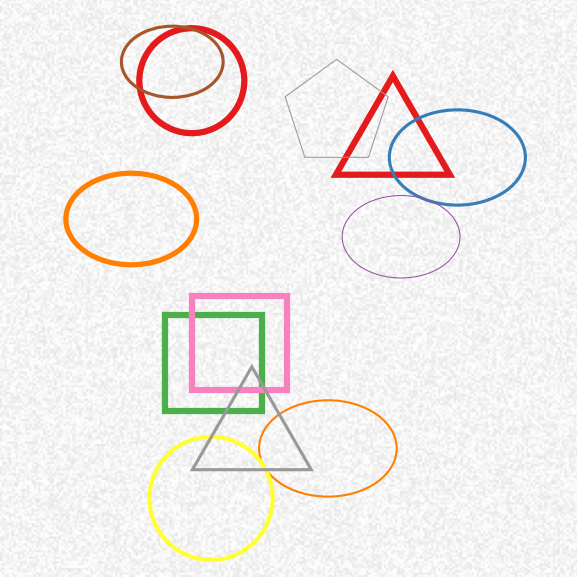[{"shape": "circle", "thickness": 3, "radius": 0.45, "center": [0.332, 0.859]}, {"shape": "triangle", "thickness": 3, "radius": 0.57, "center": [0.68, 0.754]}, {"shape": "oval", "thickness": 1.5, "radius": 0.59, "center": [0.792, 0.726]}, {"shape": "square", "thickness": 3, "radius": 0.42, "center": [0.37, 0.37]}, {"shape": "oval", "thickness": 0.5, "radius": 0.51, "center": [0.695, 0.589]}, {"shape": "oval", "thickness": 1, "radius": 0.6, "center": [0.568, 0.223]}, {"shape": "oval", "thickness": 2.5, "radius": 0.57, "center": [0.227, 0.62]}, {"shape": "circle", "thickness": 2, "radius": 0.53, "center": [0.366, 0.136]}, {"shape": "oval", "thickness": 1.5, "radius": 0.44, "center": [0.298, 0.892]}, {"shape": "square", "thickness": 3, "radius": 0.41, "center": [0.415, 0.405]}, {"shape": "pentagon", "thickness": 0.5, "radius": 0.47, "center": [0.583, 0.803]}, {"shape": "triangle", "thickness": 1.5, "radius": 0.59, "center": [0.436, 0.245]}]